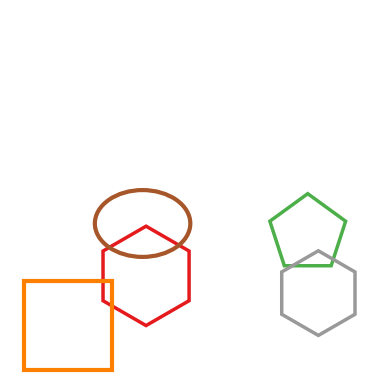[{"shape": "hexagon", "thickness": 2.5, "radius": 0.65, "center": [0.379, 0.283]}, {"shape": "pentagon", "thickness": 2.5, "radius": 0.52, "center": [0.799, 0.393]}, {"shape": "square", "thickness": 3, "radius": 0.58, "center": [0.177, 0.154]}, {"shape": "oval", "thickness": 3, "radius": 0.62, "center": [0.37, 0.42]}, {"shape": "hexagon", "thickness": 2.5, "radius": 0.55, "center": [0.827, 0.239]}]